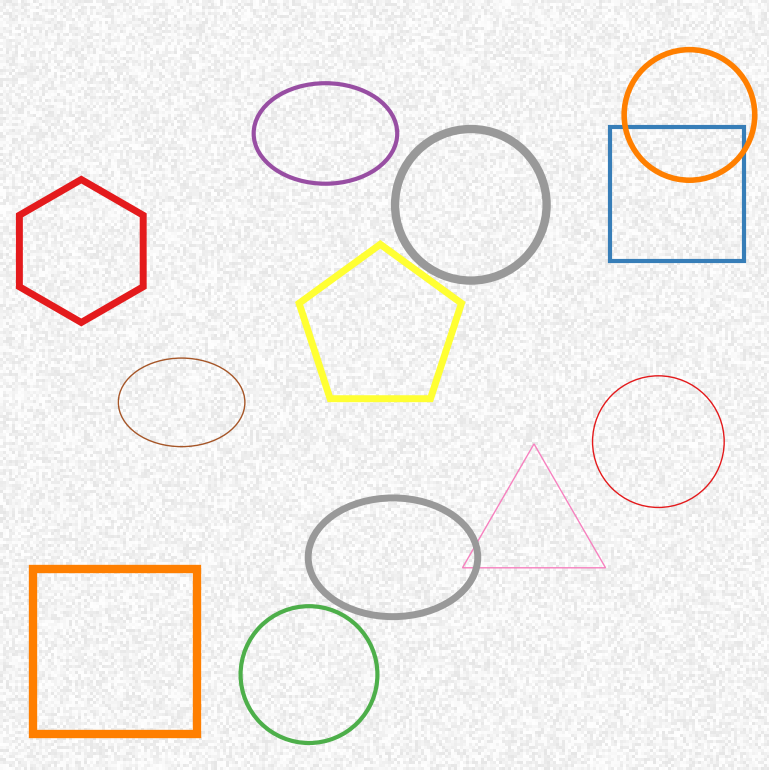[{"shape": "hexagon", "thickness": 2.5, "radius": 0.46, "center": [0.106, 0.674]}, {"shape": "circle", "thickness": 0.5, "radius": 0.43, "center": [0.855, 0.426]}, {"shape": "square", "thickness": 1.5, "radius": 0.44, "center": [0.879, 0.748]}, {"shape": "circle", "thickness": 1.5, "radius": 0.44, "center": [0.401, 0.124]}, {"shape": "oval", "thickness": 1.5, "radius": 0.47, "center": [0.423, 0.827]}, {"shape": "square", "thickness": 3, "radius": 0.54, "center": [0.149, 0.154]}, {"shape": "circle", "thickness": 2, "radius": 0.42, "center": [0.895, 0.851]}, {"shape": "pentagon", "thickness": 2.5, "radius": 0.55, "center": [0.494, 0.572]}, {"shape": "oval", "thickness": 0.5, "radius": 0.41, "center": [0.236, 0.477]}, {"shape": "triangle", "thickness": 0.5, "radius": 0.54, "center": [0.694, 0.316]}, {"shape": "oval", "thickness": 2.5, "radius": 0.55, "center": [0.51, 0.276]}, {"shape": "circle", "thickness": 3, "radius": 0.49, "center": [0.611, 0.734]}]